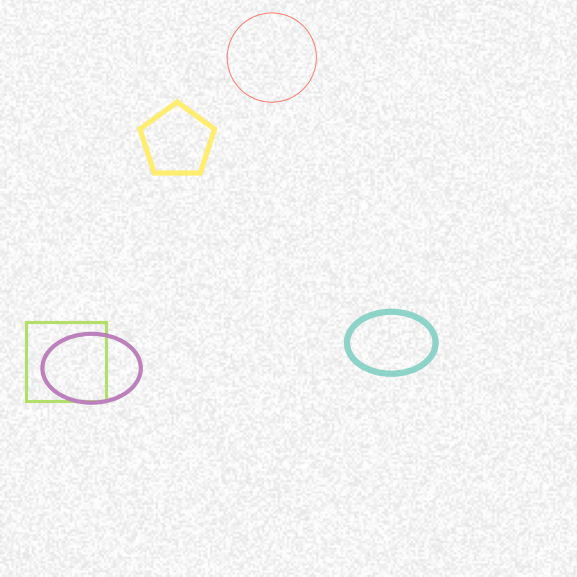[{"shape": "oval", "thickness": 3, "radius": 0.38, "center": [0.678, 0.406]}, {"shape": "circle", "thickness": 0.5, "radius": 0.39, "center": [0.471, 0.899]}, {"shape": "square", "thickness": 1.5, "radius": 0.34, "center": [0.115, 0.373]}, {"shape": "oval", "thickness": 2, "radius": 0.43, "center": [0.159, 0.362]}, {"shape": "pentagon", "thickness": 2.5, "radius": 0.34, "center": [0.307, 0.755]}]